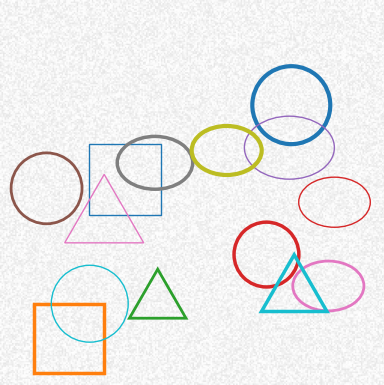[{"shape": "circle", "thickness": 3, "radius": 0.51, "center": [0.757, 0.727]}, {"shape": "square", "thickness": 1, "radius": 0.46, "center": [0.325, 0.534]}, {"shape": "square", "thickness": 2.5, "radius": 0.45, "center": [0.179, 0.121]}, {"shape": "triangle", "thickness": 2, "radius": 0.42, "center": [0.41, 0.216]}, {"shape": "oval", "thickness": 1, "radius": 0.46, "center": [0.869, 0.475]}, {"shape": "circle", "thickness": 2.5, "radius": 0.42, "center": [0.692, 0.339]}, {"shape": "oval", "thickness": 1, "radius": 0.58, "center": [0.752, 0.616]}, {"shape": "circle", "thickness": 2, "radius": 0.46, "center": [0.121, 0.511]}, {"shape": "oval", "thickness": 2, "radius": 0.46, "center": [0.853, 0.257]}, {"shape": "triangle", "thickness": 1, "radius": 0.59, "center": [0.271, 0.429]}, {"shape": "oval", "thickness": 2.5, "radius": 0.49, "center": [0.403, 0.577]}, {"shape": "oval", "thickness": 3, "radius": 0.45, "center": [0.589, 0.609]}, {"shape": "circle", "thickness": 1, "radius": 0.5, "center": [0.233, 0.211]}, {"shape": "triangle", "thickness": 2.5, "radius": 0.49, "center": [0.764, 0.24]}]